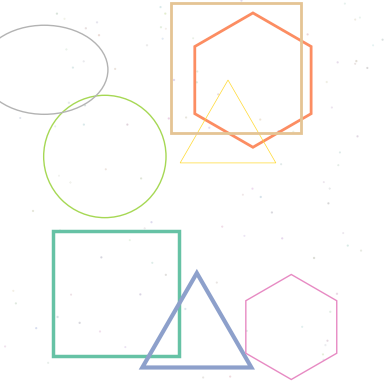[{"shape": "square", "thickness": 2.5, "radius": 0.82, "center": [0.301, 0.238]}, {"shape": "hexagon", "thickness": 2, "radius": 0.87, "center": [0.657, 0.792]}, {"shape": "triangle", "thickness": 3, "radius": 0.82, "center": [0.511, 0.127]}, {"shape": "hexagon", "thickness": 1, "radius": 0.68, "center": [0.757, 0.151]}, {"shape": "circle", "thickness": 1, "radius": 0.79, "center": [0.272, 0.594]}, {"shape": "triangle", "thickness": 0.5, "radius": 0.72, "center": [0.592, 0.649]}, {"shape": "square", "thickness": 2, "radius": 0.84, "center": [0.612, 0.822]}, {"shape": "oval", "thickness": 1, "radius": 0.83, "center": [0.115, 0.819]}]